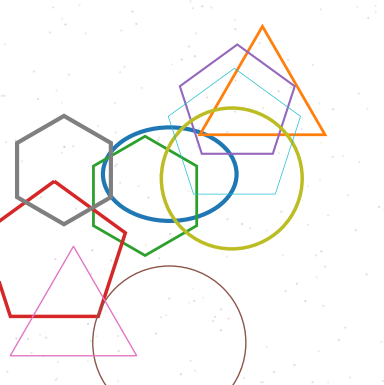[{"shape": "oval", "thickness": 3, "radius": 0.87, "center": [0.441, 0.548]}, {"shape": "triangle", "thickness": 2, "radius": 0.94, "center": [0.682, 0.744]}, {"shape": "hexagon", "thickness": 2, "radius": 0.77, "center": [0.377, 0.491]}, {"shape": "pentagon", "thickness": 2.5, "radius": 0.97, "center": [0.141, 0.335]}, {"shape": "pentagon", "thickness": 1.5, "radius": 0.78, "center": [0.616, 0.728]}, {"shape": "circle", "thickness": 1, "radius": 0.99, "center": [0.44, 0.11]}, {"shape": "triangle", "thickness": 1, "radius": 0.95, "center": [0.191, 0.171]}, {"shape": "hexagon", "thickness": 3, "radius": 0.7, "center": [0.166, 0.558]}, {"shape": "circle", "thickness": 2.5, "radius": 0.91, "center": [0.602, 0.536]}, {"shape": "pentagon", "thickness": 0.5, "radius": 0.9, "center": [0.609, 0.642]}]